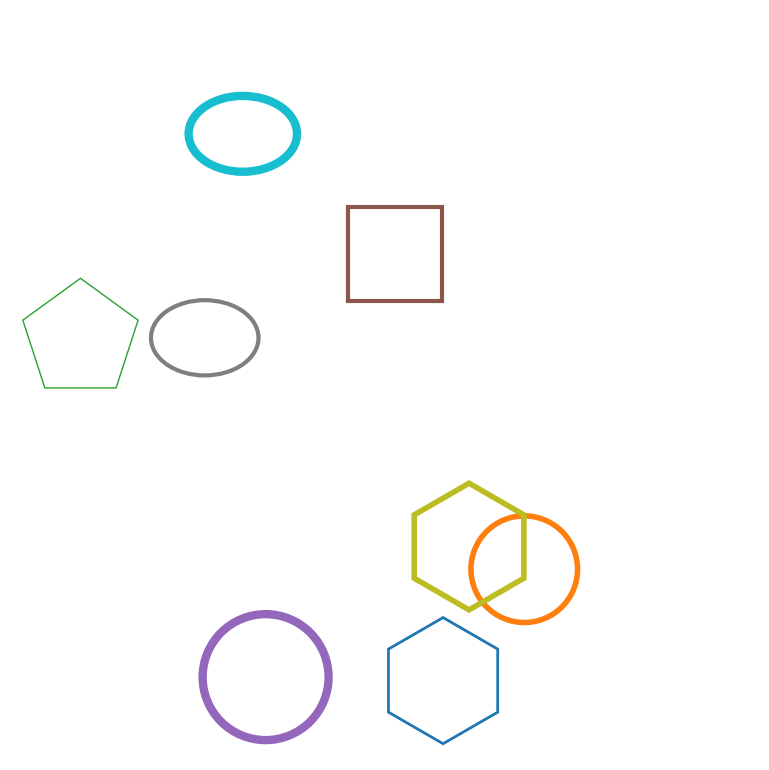[{"shape": "hexagon", "thickness": 1, "radius": 0.41, "center": [0.575, 0.116]}, {"shape": "circle", "thickness": 2, "radius": 0.35, "center": [0.681, 0.261]}, {"shape": "pentagon", "thickness": 0.5, "radius": 0.39, "center": [0.104, 0.56]}, {"shape": "circle", "thickness": 3, "radius": 0.41, "center": [0.345, 0.121]}, {"shape": "square", "thickness": 1.5, "radius": 0.31, "center": [0.513, 0.67]}, {"shape": "oval", "thickness": 1.5, "radius": 0.35, "center": [0.266, 0.561]}, {"shape": "hexagon", "thickness": 2, "radius": 0.41, "center": [0.609, 0.29]}, {"shape": "oval", "thickness": 3, "radius": 0.35, "center": [0.315, 0.826]}]